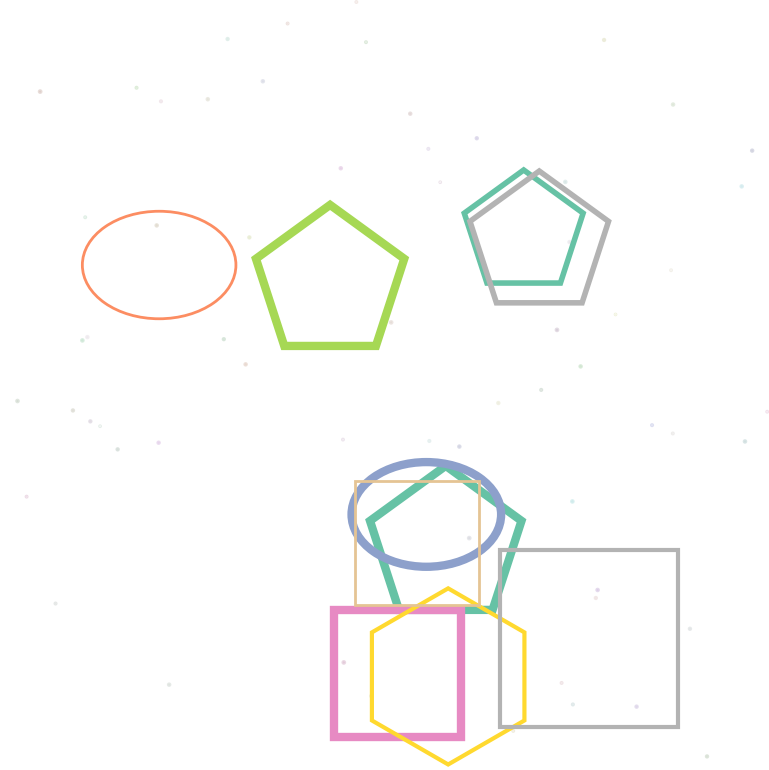[{"shape": "pentagon", "thickness": 2, "radius": 0.41, "center": [0.68, 0.698]}, {"shape": "pentagon", "thickness": 3, "radius": 0.52, "center": [0.579, 0.292]}, {"shape": "oval", "thickness": 1, "radius": 0.5, "center": [0.207, 0.656]}, {"shape": "oval", "thickness": 3, "radius": 0.49, "center": [0.554, 0.332]}, {"shape": "square", "thickness": 3, "radius": 0.41, "center": [0.516, 0.126]}, {"shape": "pentagon", "thickness": 3, "radius": 0.51, "center": [0.429, 0.633]}, {"shape": "hexagon", "thickness": 1.5, "radius": 0.57, "center": [0.582, 0.122]}, {"shape": "square", "thickness": 1, "radius": 0.4, "center": [0.542, 0.295]}, {"shape": "square", "thickness": 1.5, "radius": 0.58, "center": [0.765, 0.171]}, {"shape": "pentagon", "thickness": 2, "radius": 0.47, "center": [0.7, 0.683]}]